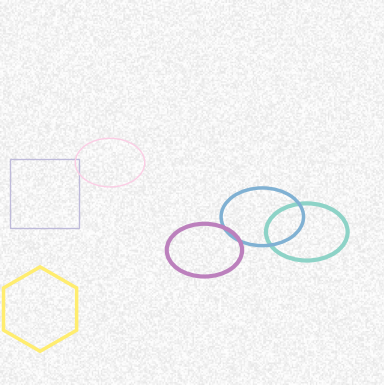[{"shape": "oval", "thickness": 3, "radius": 0.53, "center": [0.797, 0.398]}, {"shape": "square", "thickness": 1, "radius": 0.45, "center": [0.117, 0.497]}, {"shape": "oval", "thickness": 2.5, "radius": 0.54, "center": [0.681, 0.437]}, {"shape": "oval", "thickness": 1, "radius": 0.45, "center": [0.286, 0.578]}, {"shape": "oval", "thickness": 3, "radius": 0.49, "center": [0.531, 0.35]}, {"shape": "hexagon", "thickness": 2.5, "radius": 0.55, "center": [0.104, 0.197]}]